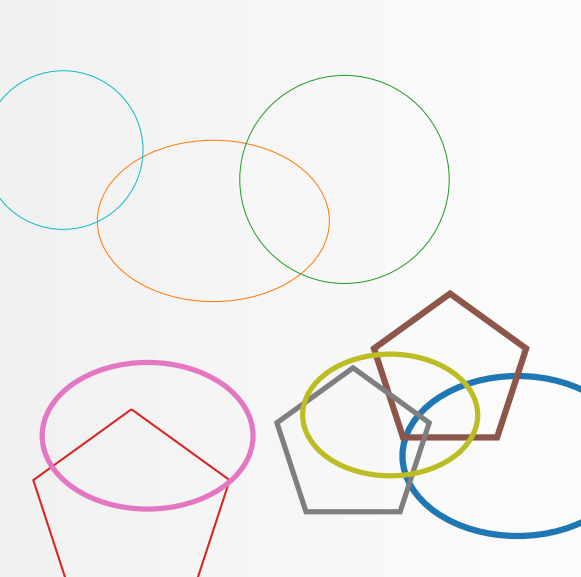[{"shape": "oval", "thickness": 3, "radius": 0.99, "center": [0.89, 0.21]}, {"shape": "oval", "thickness": 0.5, "radius": 1.0, "center": [0.367, 0.617]}, {"shape": "circle", "thickness": 0.5, "radius": 0.9, "center": [0.593, 0.688]}, {"shape": "pentagon", "thickness": 1, "radius": 0.89, "center": [0.226, 0.113]}, {"shape": "pentagon", "thickness": 3, "radius": 0.69, "center": [0.774, 0.353]}, {"shape": "oval", "thickness": 2.5, "radius": 0.91, "center": [0.254, 0.245]}, {"shape": "pentagon", "thickness": 2.5, "radius": 0.69, "center": [0.607, 0.224]}, {"shape": "oval", "thickness": 2.5, "radius": 0.75, "center": [0.671, 0.281]}, {"shape": "circle", "thickness": 0.5, "radius": 0.69, "center": [0.109, 0.739]}]